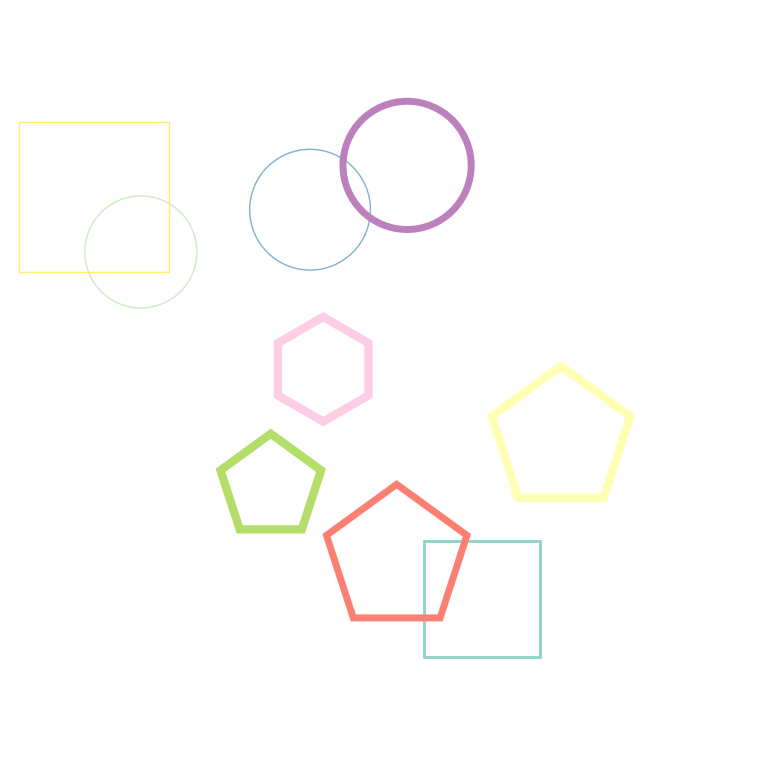[{"shape": "square", "thickness": 1, "radius": 0.38, "center": [0.626, 0.222]}, {"shape": "pentagon", "thickness": 3, "radius": 0.47, "center": [0.728, 0.43]}, {"shape": "pentagon", "thickness": 2.5, "radius": 0.48, "center": [0.515, 0.275]}, {"shape": "circle", "thickness": 0.5, "radius": 0.39, "center": [0.403, 0.728]}, {"shape": "pentagon", "thickness": 3, "radius": 0.34, "center": [0.352, 0.368]}, {"shape": "hexagon", "thickness": 3, "radius": 0.34, "center": [0.42, 0.52]}, {"shape": "circle", "thickness": 2.5, "radius": 0.42, "center": [0.529, 0.785]}, {"shape": "circle", "thickness": 0.5, "radius": 0.36, "center": [0.183, 0.673]}, {"shape": "square", "thickness": 0.5, "radius": 0.49, "center": [0.122, 0.744]}]